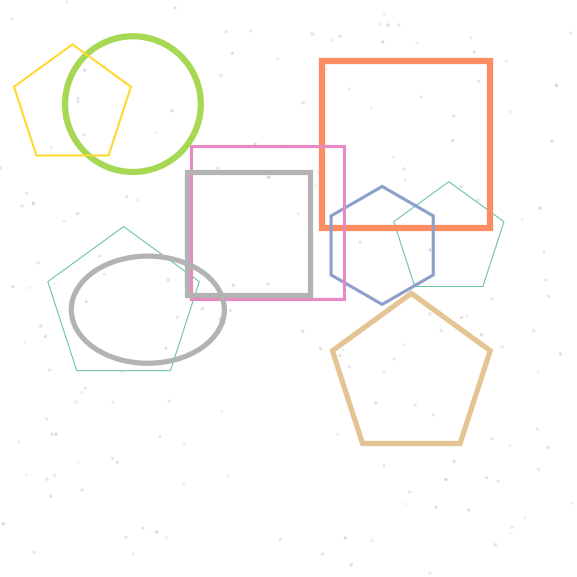[{"shape": "pentagon", "thickness": 0.5, "radius": 0.69, "center": [0.214, 0.469]}, {"shape": "pentagon", "thickness": 0.5, "radius": 0.5, "center": [0.777, 0.584]}, {"shape": "square", "thickness": 3, "radius": 0.73, "center": [0.703, 0.749]}, {"shape": "hexagon", "thickness": 1.5, "radius": 0.51, "center": [0.662, 0.574]}, {"shape": "square", "thickness": 1.5, "radius": 0.66, "center": [0.463, 0.614]}, {"shape": "circle", "thickness": 3, "radius": 0.59, "center": [0.23, 0.819]}, {"shape": "pentagon", "thickness": 1, "radius": 0.53, "center": [0.126, 0.816]}, {"shape": "pentagon", "thickness": 2.5, "radius": 0.72, "center": [0.712, 0.347]}, {"shape": "oval", "thickness": 2.5, "radius": 0.66, "center": [0.256, 0.463]}, {"shape": "square", "thickness": 2.5, "radius": 0.53, "center": [0.43, 0.595]}]